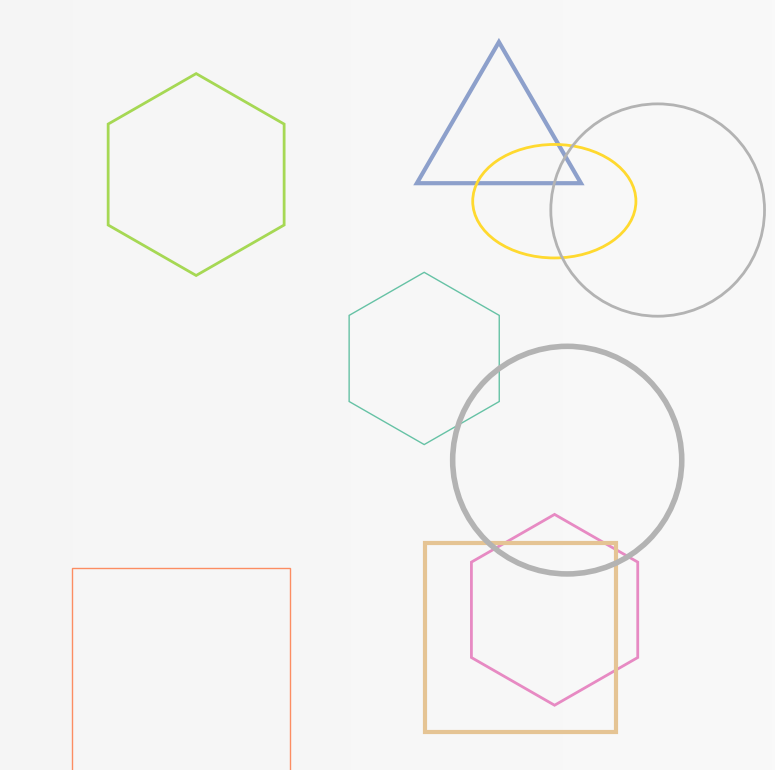[{"shape": "hexagon", "thickness": 0.5, "radius": 0.56, "center": [0.547, 0.534]}, {"shape": "square", "thickness": 0.5, "radius": 0.71, "center": [0.234, 0.121]}, {"shape": "triangle", "thickness": 1.5, "radius": 0.61, "center": [0.644, 0.823]}, {"shape": "hexagon", "thickness": 1, "radius": 0.62, "center": [0.716, 0.208]}, {"shape": "hexagon", "thickness": 1, "radius": 0.66, "center": [0.253, 0.773]}, {"shape": "oval", "thickness": 1, "radius": 0.53, "center": [0.715, 0.739]}, {"shape": "square", "thickness": 1.5, "radius": 0.62, "center": [0.671, 0.172]}, {"shape": "circle", "thickness": 2, "radius": 0.74, "center": [0.732, 0.402]}, {"shape": "circle", "thickness": 1, "radius": 0.69, "center": [0.849, 0.727]}]